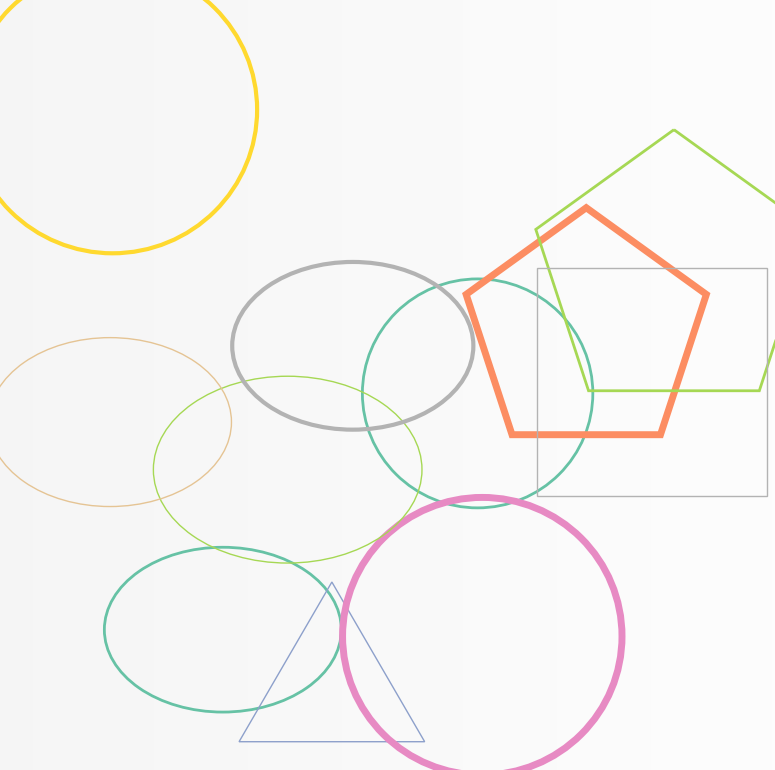[{"shape": "circle", "thickness": 1, "radius": 0.74, "center": [0.616, 0.489]}, {"shape": "oval", "thickness": 1, "radius": 0.76, "center": [0.288, 0.182]}, {"shape": "pentagon", "thickness": 2.5, "radius": 0.81, "center": [0.756, 0.567]}, {"shape": "triangle", "thickness": 0.5, "radius": 0.69, "center": [0.428, 0.106]}, {"shape": "circle", "thickness": 2.5, "radius": 0.9, "center": [0.622, 0.174]}, {"shape": "oval", "thickness": 0.5, "radius": 0.87, "center": [0.371, 0.39]}, {"shape": "pentagon", "thickness": 1, "radius": 0.94, "center": [0.87, 0.644]}, {"shape": "circle", "thickness": 1.5, "radius": 0.93, "center": [0.145, 0.858]}, {"shape": "oval", "thickness": 0.5, "radius": 0.78, "center": [0.142, 0.452]}, {"shape": "oval", "thickness": 1.5, "radius": 0.78, "center": [0.455, 0.551]}, {"shape": "square", "thickness": 0.5, "radius": 0.74, "center": [0.841, 0.504]}]